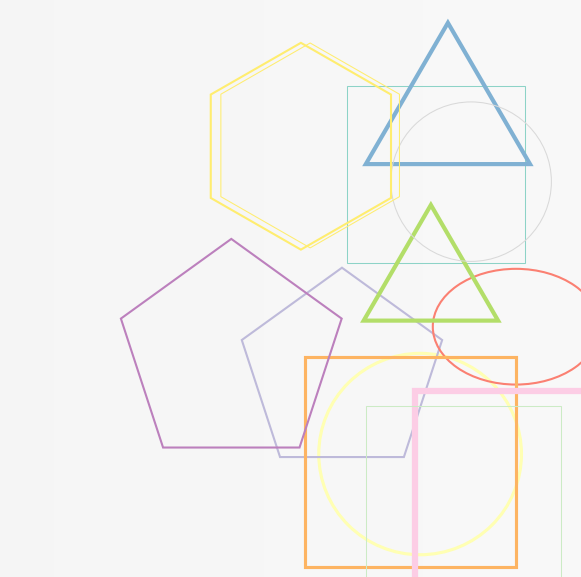[{"shape": "square", "thickness": 0.5, "radius": 0.77, "center": [0.75, 0.697]}, {"shape": "circle", "thickness": 1.5, "radius": 0.87, "center": [0.723, 0.213]}, {"shape": "pentagon", "thickness": 1, "radius": 0.91, "center": [0.588, 0.354]}, {"shape": "oval", "thickness": 1, "radius": 0.72, "center": [0.888, 0.433]}, {"shape": "triangle", "thickness": 2, "radius": 0.82, "center": [0.771, 0.797]}, {"shape": "square", "thickness": 1.5, "radius": 0.91, "center": [0.707, 0.199]}, {"shape": "triangle", "thickness": 2, "radius": 0.67, "center": [0.741, 0.511]}, {"shape": "square", "thickness": 3, "radius": 0.86, "center": [0.886, 0.149]}, {"shape": "circle", "thickness": 0.5, "radius": 0.69, "center": [0.811, 0.685]}, {"shape": "pentagon", "thickness": 1, "radius": 1.0, "center": [0.398, 0.386]}, {"shape": "square", "thickness": 0.5, "radius": 0.84, "center": [0.798, 0.129]}, {"shape": "hexagon", "thickness": 1, "radius": 0.9, "center": [0.518, 0.746]}, {"shape": "hexagon", "thickness": 0.5, "radius": 0.89, "center": [0.534, 0.747]}]